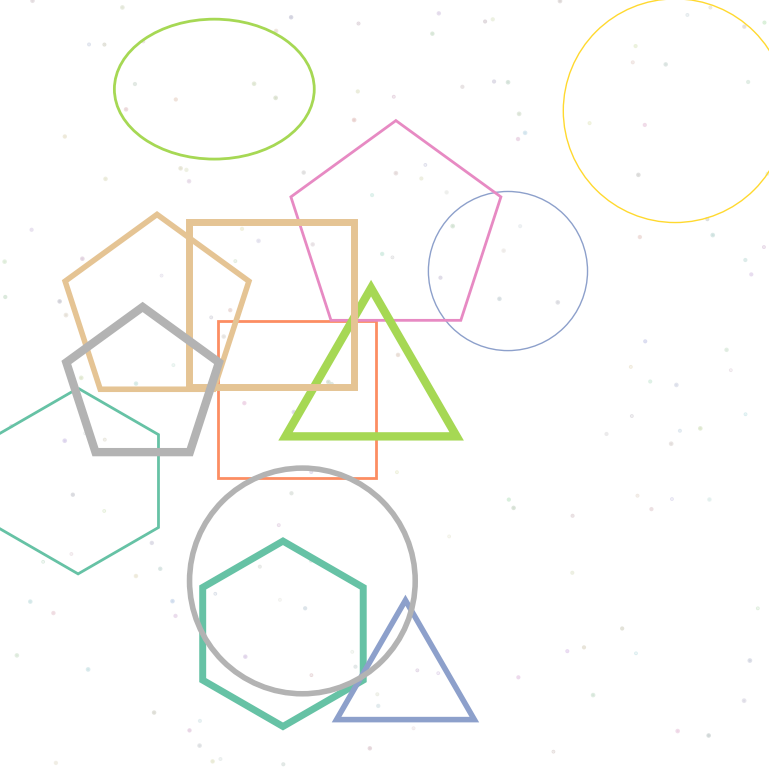[{"shape": "hexagon", "thickness": 2.5, "radius": 0.6, "center": [0.367, 0.177]}, {"shape": "hexagon", "thickness": 1, "radius": 0.6, "center": [0.101, 0.375]}, {"shape": "square", "thickness": 1, "radius": 0.51, "center": [0.386, 0.481]}, {"shape": "triangle", "thickness": 2, "radius": 0.52, "center": [0.527, 0.117]}, {"shape": "circle", "thickness": 0.5, "radius": 0.52, "center": [0.66, 0.648]}, {"shape": "pentagon", "thickness": 1, "radius": 0.72, "center": [0.514, 0.7]}, {"shape": "oval", "thickness": 1, "radius": 0.65, "center": [0.278, 0.884]}, {"shape": "triangle", "thickness": 3, "radius": 0.64, "center": [0.482, 0.497]}, {"shape": "circle", "thickness": 0.5, "radius": 0.73, "center": [0.877, 0.856]}, {"shape": "square", "thickness": 2.5, "radius": 0.54, "center": [0.352, 0.604]}, {"shape": "pentagon", "thickness": 2, "radius": 0.63, "center": [0.204, 0.596]}, {"shape": "circle", "thickness": 2, "radius": 0.73, "center": [0.393, 0.246]}, {"shape": "pentagon", "thickness": 3, "radius": 0.52, "center": [0.185, 0.497]}]